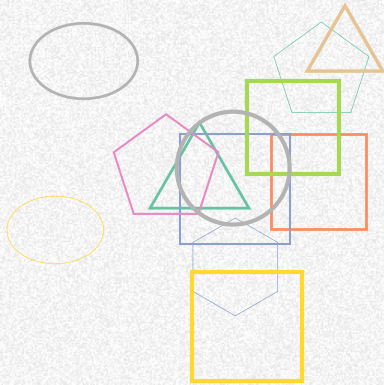[{"shape": "triangle", "thickness": 2, "radius": 0.74, "center": [0.518, 0.533]}, {"shape": "pentagon", "thickness": 0.5, "radius": 0.65, "center": [0.835, 0.813]}, {"shape": "square", "thickness": 2, "radius": 0.62, "center": [0.828, 0.527]}, {"shape": "hexagon", "thickness": 0.5, "radius": 0.64, "center": [0.611, 0.307]}, {"shape": "square", "thickness": 1.5, "radius": 0.71, "center": [0.611, 0.509]}, {"shape": "pentagon", "thickness": 1.5, "radius": 0.72, "center": [0.431, 0.56]}, {"shape": "square", "thickness": 3, "radius": 0.6, "center": [0.761, 0.669]}, {"shape": "oval", "thickness": 0.5, "radius": 0.63, "center": [0.143, 0.403]}, {"shape": "square", "thickness": 3, "radius": 0.71, "center": [0.641, 0.152]}, {"shape": "triangle", "thickness": 2.5, "radius": 0.57, "center": [0.896, 0.872]}, {"shape": "circle", "thickness": 3, "radius": 0.73, "center": [0.606, 0.563]}, {"shape": "oval", "thickness": 2, "radius": 0.7, "center": [0.218, 0.841]}]